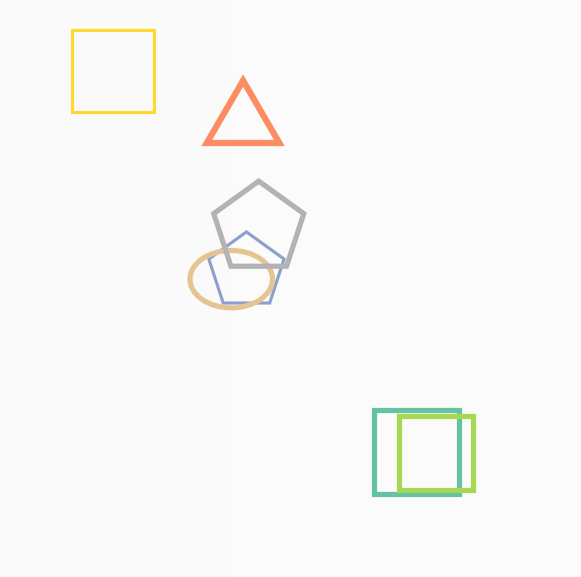[{"shape": "square", "thickness": 2.5, "radius": 0.36, "center": [0.716, 0.216]}, {"shape": "triangle", "thickness": 3, "radius": 0.36, "center": [0.418, 0.788]}, {"shape": "pentagon", "thickness": 1.5, "radius": 0.34, "center": [0.424, 0.53]}, {"shape": "square", "thickness": 2.5, "radius": 0.32, "center": [0.75, 0.214]}, {"shape": "square", "thickness": 1.5, "radius": 0.35, "center": [0.194, 0.876]}, {"shape": "oval", "thickness": 2.5, "radius": 0.35, "center": [0.398, 0.516]}, {"shape": "pentagon", "thickness": 2.5, "radius": 0.41, "center": [0.445, 0.604]}]